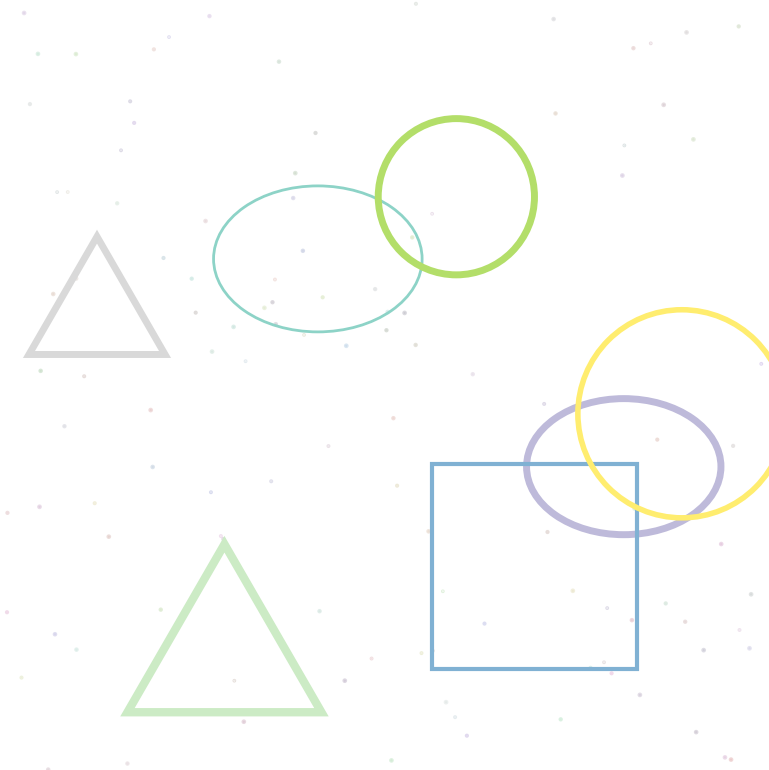[{"shape": "oval", "thickness": 1, "radius": 0.68, "center": [0.413, 0.664]}, {"shape": "oval", "thickness": 2.5, "radius": 0.63, "center": [0.81, 0.394]}, {"shape": "square", "thickness": 1.5, "radius": 0.66, "center": [0.694, 0.264]}, {"shape": "circle", "thickness": 2.5, "radius": 0.51, "center": [0.593, 0.745]}, {"shape": "triangle", "thickness": 2.5, "radius": 0.51, "center": [0.126, 0.591]}, {"shape": "triangle", "thickness": 3, "radius": 0.73, "center": [0.291, 0.148]}, {"shape": "circle", "thickness": 2, "radius": 0.68, "center": [0.886, 0.463]}]